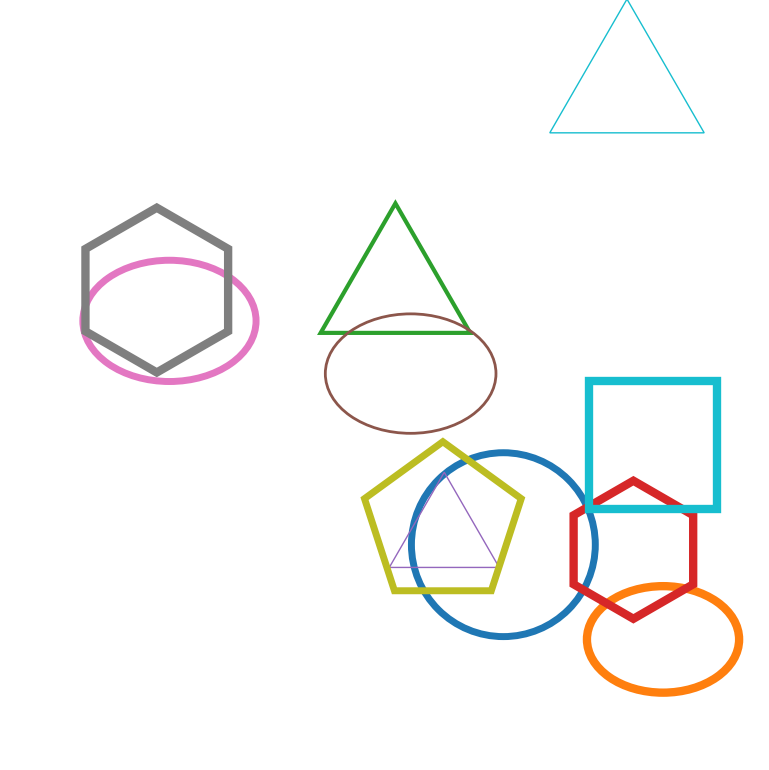[{"shape": "circle", "thickness": 2.5, "radius": 0.6, "center": [0.654, 0.293]}, {"shape": "oval", "thickness": 3, "radius": 0.49, "center": [0.861, 0.17]}, {"shape": "triangle", "thickness": 1.5, "radius": 0.56, "center": [0.514, 0.624]}, {"shape": "hexagon", "thickness": 3, "radius": 0.45, "center": [0.823, 0.286]}, {"shape": "triangle", "thickness": 0.5, "radius": 0.41, "center": [0.577, 0.304]}, {"shape": "oval", "thickness": 1, "radius": 0.55, "center": [0.533, 0.515]}, {"shape": "oval", "thickness": 2.5, "radius": 0.56, "center": [0.22, 0.583]}, {"shape": "hexagon", "thickness": 3, "radius": 0.53, "center": [0.204, 0.623]}, {"shape": "pentagon", "thickness": 2.5, "radius": 0.53, "center": [0.575, 0.319]}, {"shape": "square", "thickness": 3, "radius": 0.41, "center": [0.848, 0.422]}, {"shape": "triangle", "thickness": 0.5, "radius": 0.58, "center": [0.814, 0.885]}]